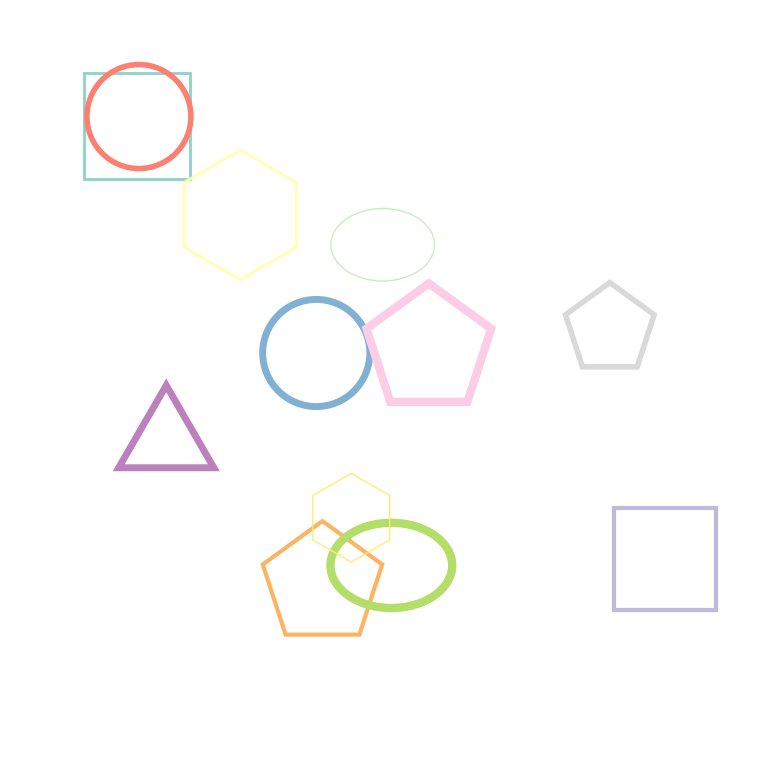[{"shape": "square", "thickness": 1, "radius": 0.34, "center": [0.178, 0.836]}, {"shape": "hexagon", "thickness": 1, "radius": 0.42, "center": [0.312, 0.721]}, {"shape": "square", "thickness": 1.5, "radius": 0.33, "center": [0.864, 0.274]}, {"shape": "circle", "thickness": 2, "radius": 0.34, "center": [0.18, 0.849]}, {"shape": "circle", "thickness": 2.5, "radius": 0.35, "center": [0.411, 0.542]}, {"shape": "pentagon", "thickness": 1.5, "radius": 0.41, "center": [0.419, 0.242]}, {"shape": "oval", "thickness": 3, "radius": 0.4, "center": [0.508, 0.266]}, {"shape": "pentagon", "thickness": 3, "radius": 0.43, "center": [0.557, 0.547]}, {"shape": "pentagon", "thickness": 2, "radius": 0.3, "center": [0.792, 0.573]}, {"shape": "triangle", "thickness": 2.5, "radius": 0.36, "center": [0.216, 0.428]}, {"shape": "oval", "thickness": 0.5, "radius": 0.34, "center": [0.497, 0.682]}, {"shape": "hexagon", "thickness": 0.5, "radius": 0.29, "center": [0.456, 0.328]}]